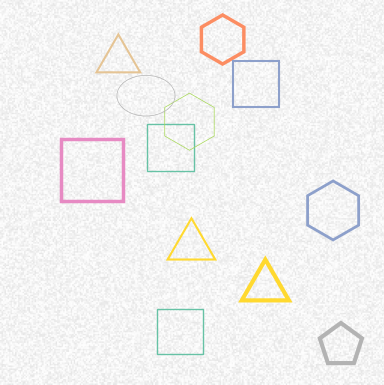[{"shape": "square", "thickness": 1, "radius": 0.3, "center": [0.443, 0.616]}, {"shape": "square", "thickness": 1, "radius": 0.29, "center": [0.468, 0.139]}, {"shape": "hexagon", "thickness": 2.5, "radius": 0.32, "center": [0.578, 0.897]}, {"shape": "hexagon", "thickness": 2, "radius": 0.38, "center": [0.865, 0.453]}, {"shape": "square", "thickness": 1.5, "radius": 0.3, "center": [0.665, 0.782]}, {"shape": "square", "thickness": 2.5, "radius": 0.4, "center": [0.239, 0.558]}, {"shape": "hexagon", "thickness": 0.5, "radius": 0.37, "center": [0.492, 0.684]}, {"shape": "triangle", "thickness": 1.5, "radius": 0.36, "center": [0.497, 0.362]}, {"shape": "triangle", "thickness": 3, "radius": 0.35, "center": [0.689, 0.255]}, {"shape": "triangle", "thickness": 1.5, "radius": 0.33, "center": [0.307, 0.845]}, {"shape": "oval", "thickness": 0.5, "radius": 0.38, "center": [0.379, 0.752]}, {"shape": "pentagon", "thickness": 3, "radius": 0.29, "center": [0.885, 0.103]}]